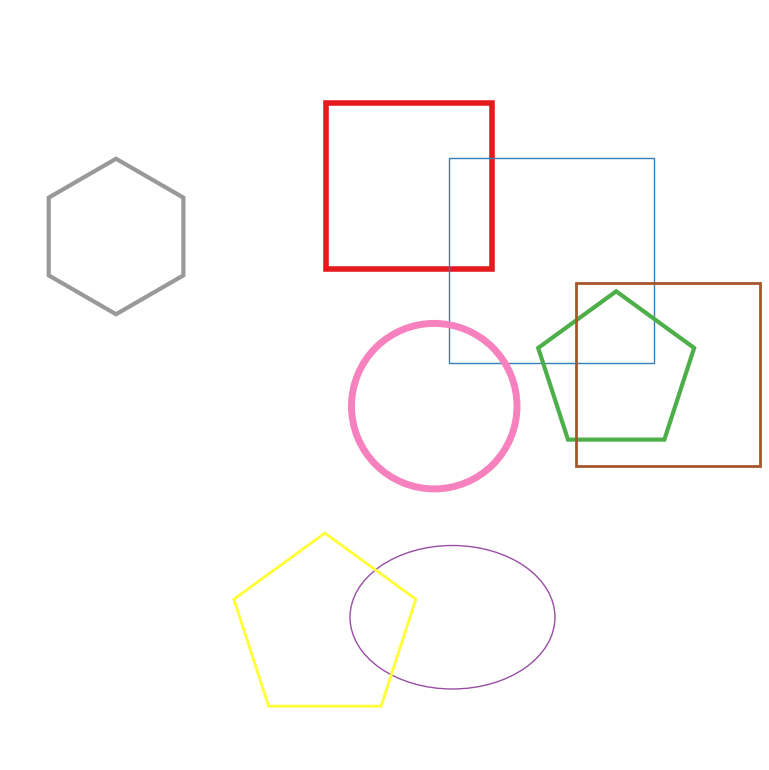[{"shape": "square", "thickness": 2, "radius": 0.54, "center": [0.531, 0.759]}, {"shape": "square", "thickness": 0.5, "radius": 0.67, "center": [0.716, 0.662]}, {"shape": "pentagon", "thickness": 1.5, "radius": 0.53, "center": [0.8, 0.515]}, {"shape": "oval", "thickness": 0.5, "radius": 0.67, "center": [0.588, 0.198]}, {"shape": "pentagon", "thickness": 1, "radius": 0.62, "center": [0.422, 0.183]}, {"shape": "square", "thickness": 1, "radius": 0.6, "center": [0.867, 0.514]}, {"shape": "circle", "thickness": 2.5, "radius": 0.54, "center": [0.564, 0.473]}, {"shape": "hexagon", "thickness": 1.5, "radius": 0.5, "center": [0.151, 0.693]}]